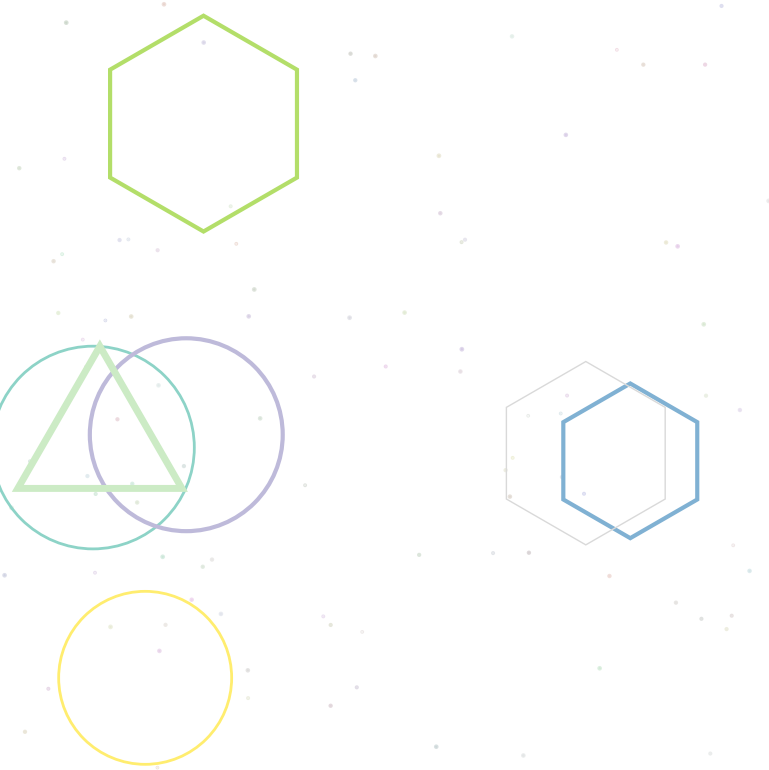[{"shape": "circle", "thickness": 1, "radius": 0.66, "center": [0.121, 0.419]}, {"shape": "circle", "thickness": 1.5, "radius": 0.63, "center": [0.242, 0.435]}, {"shape": "hexagon", "thickness": 1.5, "radius": 0.5, "center": [0.819, 0.402]}, {"shape": "hexagon", "thickness": 1.5, "radius": 0.7, "center": [0.264, 0.839]}, {"shape": "hexagon", "thickness": 0.5, "radius": 0.6, "center": [0.761, 0.411]}, {"shape": "triangle", "thickness": 2.5, "radius": 0.62, "center": [0.13, 0.427]}, {"shape": "circle", "thickness": 1, "radius": 0.56, "center": [0.189, 0.12]}]